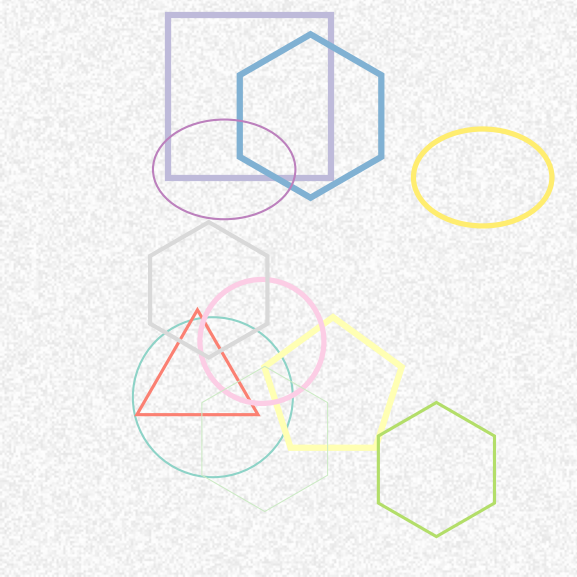[{"shape": "circle", "thickness": 1, "radius": 0.69, "center": [0.369, 0.311]}, {"shape": "pentagon", "thickness": 3, "radius": 0.63, "center": [0.577, 0.325]}, {"shape": "square", "thickness": 3, "radius": 0.71, "center": [0.431, 0.832]}, {"shape": "triangle", "thickness": 1.5, "radius": 0.61, "center": [0.342, 0.342]}, {"shape": "hexagon", "thickness": 3, "radius": 0.71, "center": [0.538, 0.798]}, {"shape": "hexagon", "thickness": 1.5, "radius": 0.58, "center": [0.756, 0.186]}, {"shape": "circle", "thickness": 2.5, "radius": 0.54, "center": [0.454, 0.408]}, {"shape": "hexagon", "thickness": 2, "radius": 0.59, "center": [0.361, 0.497]}, {"shape": "oval", "thickness": 1, "radius": 0.62, "center": [0.388, 0.706]}, {"shape": "hexagon", "thickness": 0.5, "radius": 0.63, "center": [0.458, 0.239]}, {"shape": "oval", "thickness": 2.5, "radius": 0.6, "center": [0.836, 0.692]}]